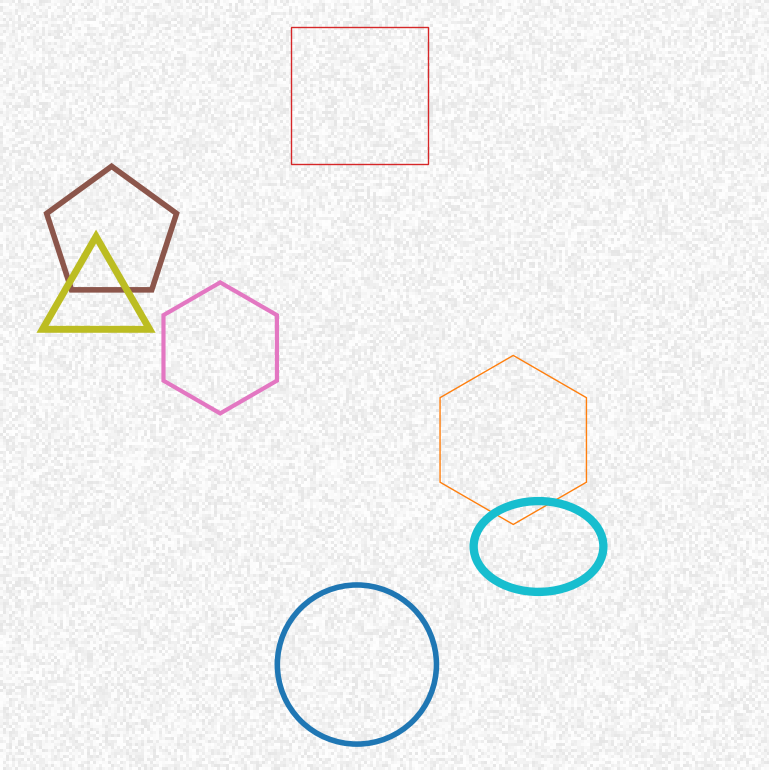[{"shape": "circle", "thickness": 2, "radius": 0.52, "center": [0.464, 0.137]}, {"shape": "hexagon", "thickness": 0.5, "radius": 0.55, "center": [0.667, 0.429]}, {"shape": "square", "thickness": 0.5, "radius": 0.44, "center": [0.467, 0.876]}, {"shape": "pentagon", "thickness": 2, "radius": 0.44, "center": [0.145, 0.695]}, {"shape": "hexagon", "thickness": 1.5, "radius": 0.43, "center": [0.286, 0.548]}, {"shape": "triangle", "thickness": 2.5, "radius": 0.4, "center": [0.125, 0.612]}, {"shape": "oval", "thickness": 3, "radius": 0.42, "center": [0.699, 0.29]}]